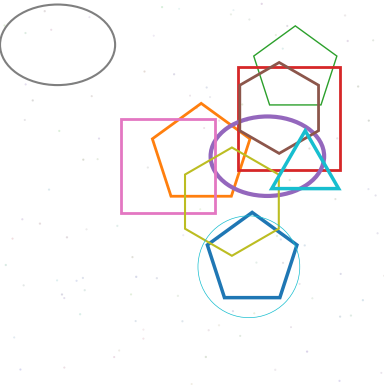[{"shape": "pentagon", "thickness": 2.5, "radius": 0.61, "center": [0.655, 0.326]}, {"shape": "pentagon", "thickness": 2, "radius": 0.67, "center": [0.523, 0.598]}, {"shape": "pentagon", "thickness": 1, "radius": 0.57, "center": [0.767, 0.819]}, {"shape": "square", "thickness": 2, "radius": 0.67, "center": [0.75, 0.693]}, {"shape": "oval", "thickness": 3, "radius": 0.74, "center": [0.694, 0.594]}, {"shape": "hexagon", "thickness": 2, "radius": 0.59, "center": [0.725, 0.72]}, {"shape": "square", "thickness": 2, "radius": 0.61, "center": [0.435, 0.569]}, {"shape": "oval", "thickness": 1.5, "radius": 0.75, "center": [0.15, 0.884]}, {"shape": "hexagon", "thickness": 1.5, "radius": 0.7, "center": [0.602, 0.476]}, {"shape": "triangle", "thickness": 2.5, "radius": 0.5, "center": [0.793, 0.56]}, {"shape": "circle", "thickness": 0.5, "radius": 0.66, "center": [0.646, 0.307]}]